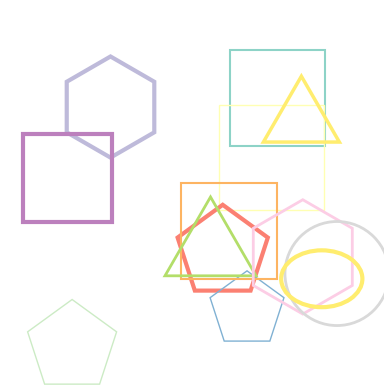[{"shape": "square", "thickness": 1.5, "radius": 0.62, "center": [0.721, 0.746]}, {"shape": "square", "thickness": 1, "radius": 0.68, "center": [0.705, 0.592]}, {"shape": "hexagon", "thickness": 3, "radius": 0.66, "center": [0.287, 0.722]}, {"shape": "pentagon", "thickness": 3, "radius": 0.62, "center": [0.578, 0.345]}, {"shape": "pentagon", "thickness": 1, "radius": 0.5, "center": [0.642, 0.196]}, {"shape": "square", "thickness": 1.5, "radius": 0.63, "center": [0.595, 0.401]}, {"shape": "triangle", "thickness": 2, "radius": 0.68, "center": [0.547, 0.352]}, {"shape": "hexagon", "thickness": 2, "radius": 0.74, "center": [0.786, 0.333]}, {"shape": "circle", "thickness": 2, "radius": 0.68, "center": [0.875, 0.29]}, {"shape": "square", "thickness": 3, "radius": 0.57, "center": [0.175, 0.537]}, {"shape": "pentagon", "thickness": 1, "radius": 0.61, "center": [0.187, 0.101]}, {"shape": "triangle", "thickness": 2.5, "radius": 0.57, "center": [0.783, 0.688]}, {"shape": "oval", "thickness": 3, "radius": 0.53, "center": [0.836, 0.276]}]